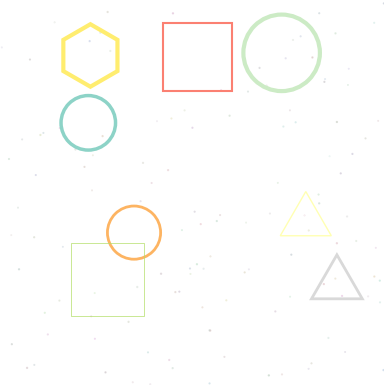[{"shape": "circle", "thickness": 2.5, "radius": 0.35, "center": [0.229, 0.681]}, {"shape": "triangle", "thickness": 1, "radius": 0.38, "center": [0.794, 0.426]}, {"shape": "square", "thickness": 1.5, "radius": 0.45, "center": [0.513, 0.852]}, {"shape": "circle", "thickness": 2, "radius": 0.35, "center": [0.348, 0.396]}, {"shape": "square", "thickness": 0.5, "radius": 0.48, "center": [0.279, 0.274]}, {"shape": "triangle", "thickness": 2, "radius": 0.38, "center": [0.875, 0.262]}, {"shape": "circle", "thickness": 3, "radius": 0.5, "center": [0.732, 0.863]}, {"shape": "hexagon", "thickness": 3, "radius": 0.41, "center": [0.235, 0.856]}]